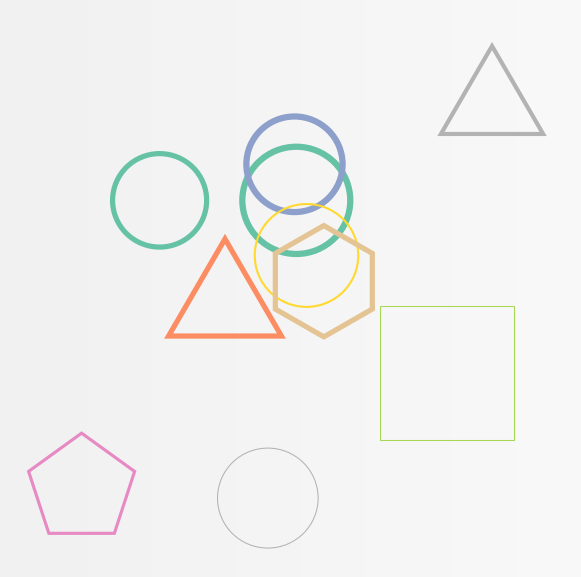[{"shape": "circle", "thickness": 3, "radius": 0.46, "center": [0.51, 0.652]}, {"shape": "circle", "thickness": 2.5, "radius": 0.4, "center": [0.275, 0.652]}, {"shape": "triangle", "thickness": 2.5, "radius": 0.56, "center": [0.387, 0.473]}, {"shape": "circle", "thickness": 3, "radius": 0.41, "center": [0.507, 0.715]}, {"shape": "pentagon", "thickness": 1.5, "radius": 0.48, "center": [0.14, 0.153]}, {"shape": "square", "thickness": 0.5, "radius": 0.58, "center": [0.769, 0.353]}, {"shape": "circle", "thickness": 1, "radius": 0.45, "center": [0.527, 0.557]}, {"shape": "hexagon", "thickness": 2.5, "radius": 0.48, "center": [0.557, 0.512]}, {"shape": "circle", "thickness": 0.5, "radius": 0.43, "center": [0.461, 0.137]}, {"shape": "triangle", "thickness": 2, "radius": 0.51, "center": [0.847, 0.818]}]